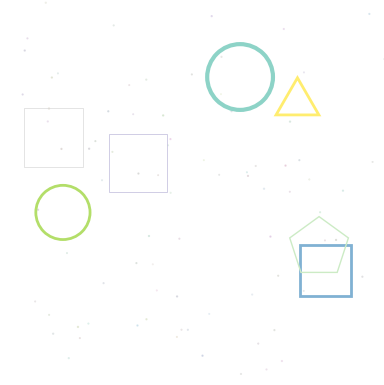[{"shape": "circle", "thickness": 3, "radius": 0.43, "center": [0.624, 0.8]}, {"shape": "square", "thickness": 0.5, "radius": 0.38, "center": [0.358, 0.577]}, {"shape": "square", "thickness": 2, "radius": 0.33, "center": [0.845, 0.297]}, {"shape": "circle", "thickness": 2, "radius": 0.35, "center": [0.163, 0.448]}, {"shape": "square", "thickness": 0.5, "radius": 0.38, "center": [0.139, 0.643]}, {"shape": "pentagon", "thickness": 1, "radius": 0.4, "center": [0.829, 0.357]}, {"shape": "triangle", "thickness": 2, "radius": 0.32, "center": [0.773, 0.734]}]